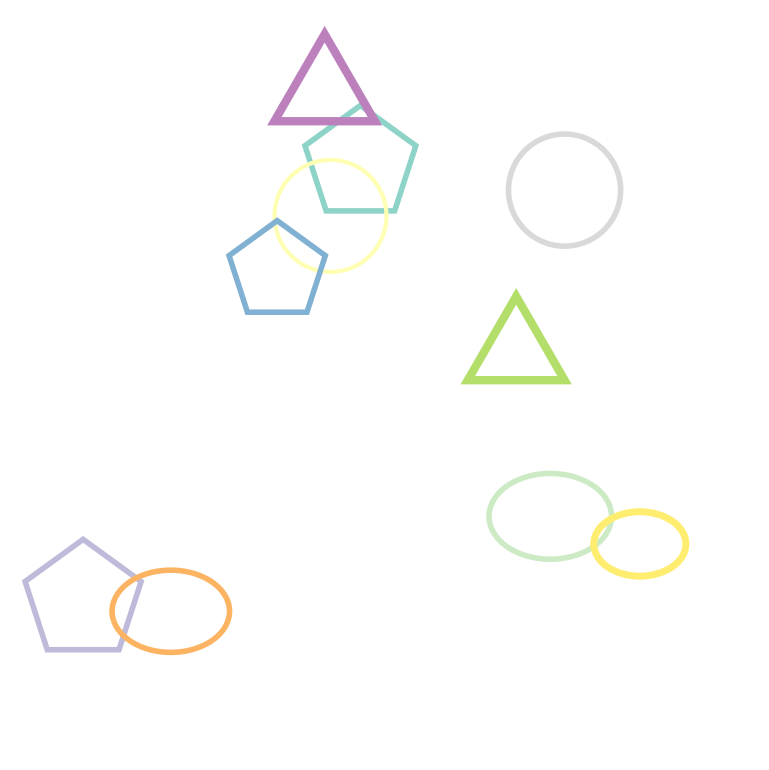[{"shape": "pentagon", "thickness": 2, "radius": 0.38, "center": [0.468, 0.787]}, {"shape": "circle", "thickness": 1.5, "radius": 0.36, "center": [0.429, 0.72]}, {"shape": "pentagon", "thickness": 2, "radius": 0.4, "center": [0.108, 0.22]}, {"shape": "pentagon", "thickness": 2, "radius": 0.33, "center": [0.36, 0.648]}, {"shape": "oval", "thickness": 2, "radius": 0.38, "center": [0.222, 0.206]}, {"shape": "triangle", "thickness": 3, "radius": 0.36, "center": [0.67, 0.543]}, {"shape": "circle", "thickness": 2, "radius": 0.36, "center": [0.733, 0.753]}, {"shape": "triangle", "thickness": 3, "radius": 0.38, "center": [0.422, 0.88]}, {"shape": "oval", "thickness": 2, "radius": 0.4, "center": [0.715, 0.329]}, {"shape": "oval", "thickness": 2.5, "radius": 0.3, "center": [0.831, 0.294]}]